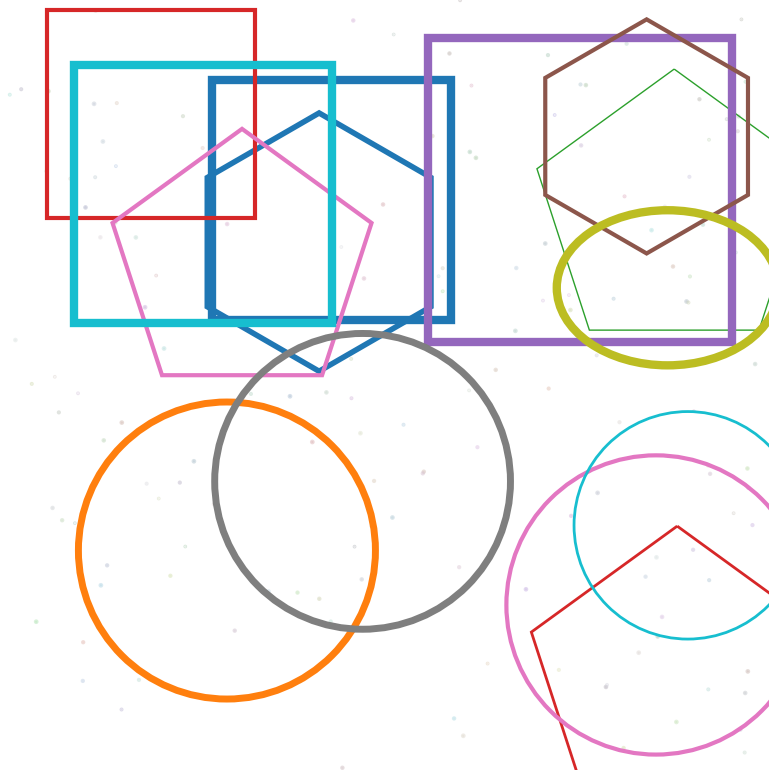[{"shape": "hexagon", "thickness": 2, "radius": 0.84, "center": [0.414, 0.686]}, {"shape": "square", "thickness": 3, "radius": 0.78, "center": [0.431, 0.74]}, {"shape": "circle", "thickness": 2.5, "radius": 0.96, "center": [0.295, 0.285]}, {"shape": "pentagon", "thickness": 0.5, "radius": 0.94, "center": [0.876, 0.723]}, {"shape": "square", "thickness": 1.5, "radius": 0.67, "center": [0.196, 0.852]}, {"shape": "pentagon", "thickness": 1, "radius": 1.0, "center": [0.879, 0.118]}, {"shape": "square", "thickness": 3, "radius": 0.99, "center": [0.753, 0.753]}, {"shape": "hexagon", "thickness": 1.5, "radius": 0.76, "center": [0.84, 0.823]}, {"shape": "pentagon", "thickness": 1.5, "radius": 0.88, "center": [0.314, 0.656]}, {"shape": "circle", "thickness": 1.5, "radius": 0.97, "center": [0.852, 0.214]}, {"shape": "circle", "thickness": 2.5, "radius": 0.96, "center": [0.471, 0.375]}, {"shape": "oval", "thickness": 3, "radius": 0.72, "center": [0.867, 0.626]}, {"shape": "circle", "thickness": 1, "radius": 0.74, "center": [0.893, 0.318]}, {"shape": "square", "thickness": 3, "radius": 0.84, "center": [0.263, 0.748]}]